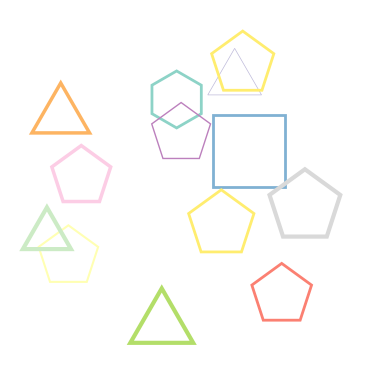[{"shape": "hexagon", "thickness": 2, "radius": 0.37, "center": [0.459, 0.742]}, {"shape": "pentagon", "thickness": 1.5, "radius": 0.41, "center": [0.178, 0.334]}, {"shape": "triangle", "thickness": 0.5, "radius": 0.4, "center": [0.609, 0.794]}, {"shape": "pentagon", "thickness": 2, "radius": 0.41, "center": [0.732, 0.234]}, {"shape": "square", "thickness": 2, "radius": 0.47, "center": [0.647, 0.607]}, {"shape": "triangle", "thickness": 2.5, "radius": 0.43, "center": [0.158, 0.698]}, {"shape": "triangle", "thickness": 3, "radius": 0.47, "center": [0.42, 0.157]}, {"shape": "pentagon", "thickness": 2.5, "radius": 0.4, "center": [0.211, 0.542]}, {"shape": "pentagon", "thickness": 3, "radius": 0.48, "center": [0.792, 0.464]}, {"shape": "pentagon", "thickness": 1, "radius": 0.4, "center": [0.47, 0.653]}, {"shape": "triangle", "thickness": 3, "radius": 0.36, "center": [0.122, 0.389]}, {"shape": "pentagon", "thickness": 2, "radius": 0.45, "center": [0.575, 0.418]}, {"shape": "pentagon", "thickness": 2, "radius": 0.42, "center": [0.63, 0.834]}]